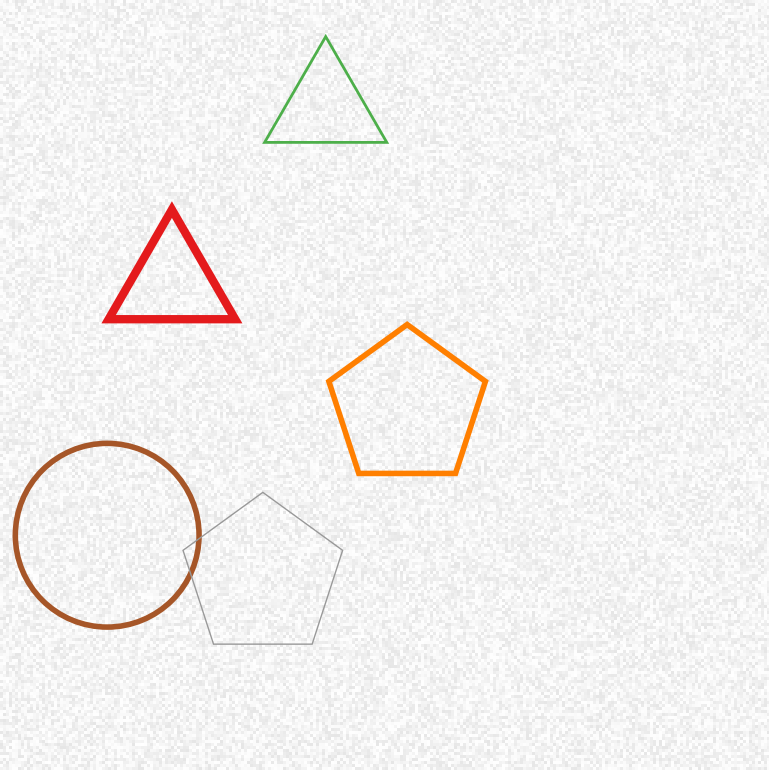[{"shape": "triangle", "thickness": 3, "radius": 0.47, "center": [0.223, 0.633]}, {"shape": "triangle", "thickness": 1, "radius": 0.46, "center": [0.423, 0.861]}, {"shape": "pentagon", "thickness": 2, "radius": 0.53, "center": [0.529, 0.472]}, {"shape": "circle", "thickness": 2, "radius": 0.6, "center": [0.139, 0.305]}, {"shape": "pentagon", "thickness": 0.5, "radius": 0.54, "center": [0.341, 0.252]}]